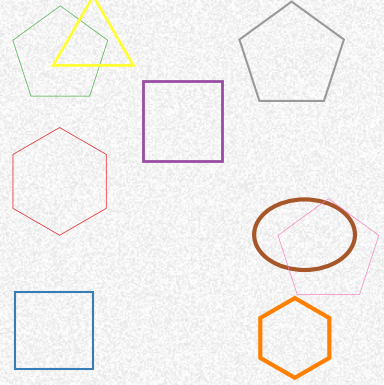[{"shape": "hexagon", "thickness": 0.5, "radius": 0.7, "center": [0.155, 0.529]}, {"shape": "square", "thickness": 1.5, "radius": 0.5, "center": [0.141, 0.141]}, {"shape": "pentagon", "thickness": 0.5, "radius": 0.65, "center": [0.157, 0.855]}, {"shape": "square", "thickness": 2, "radius": 0.52, "center": [0.473, 0.686]}, {"shape": "hexagon", "thickness": 3, "radius": 0.52, "center": [0.766, 0.122]}, {"shape": "triangle", "thickness": 2, "radius": 0.6, "center": [0.242, 0.89]}, {"shape": "oval", "thickness": 3, "radius": 0.65, "center": [0.791, 0.39]}, {"shape": "pentagon", "thickness": 0.5, "radius": 0.69, "center": [0.853, 0.346]}, {"shape": "pentagon", "thickness": 1.5, "radius": 0.71, "center": [0.758, 0.853]}]